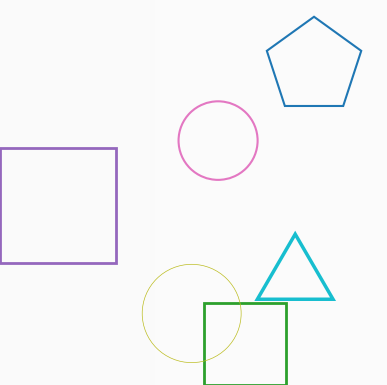[{"shape": "pentagon", "thickness": 1.5, "radius": 0.64, "center": [0.81, 0.828]}, {"shape": "square", "thickness": 2, "radius": 0.53, "center": [0.632, 0.106]}, {"shape": "square", "thickness": 2, "radius": 0.75, "center": [0.149, 0.467]}, {"shape": "circle", "thickness": 1.5, "radius": 0.51, "center": [0.563, 0.635]}, {"shape": "circle", "thickness": 0.5, "radius": 0.64, "center": [0.495, 0.186]}, {"shape": "triangle", "thickness": 2.5, "radius": 0.56, "center": [0.762, 0.279]}]